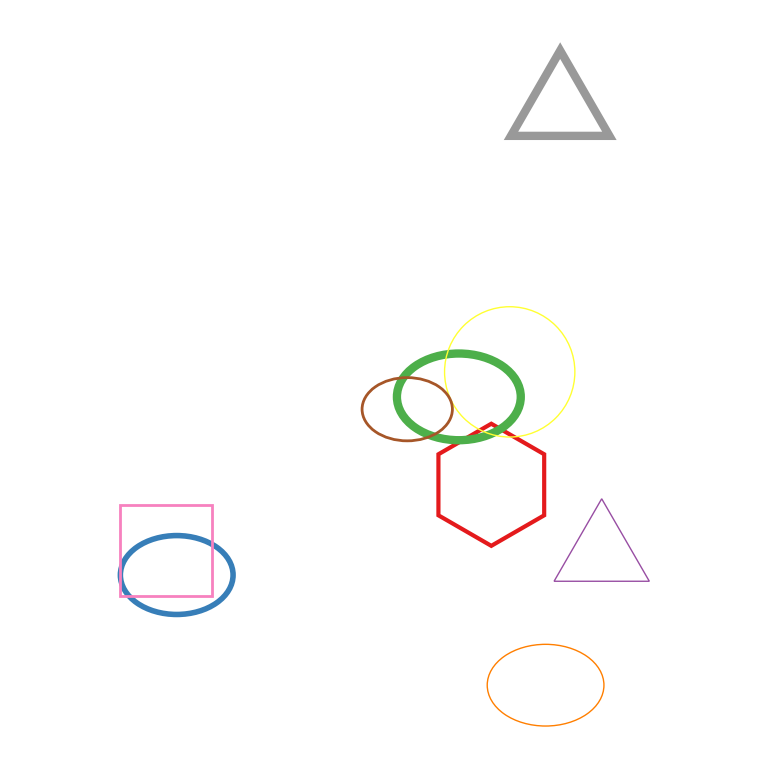[{"shape": "hexagon", "thickness": 1.5, "radius": 0.4, "center": [0.638, 0.37]}, {"shape": "oval", "thickness": 2, "radius": 0.37, "center": [0.23, 0.253]}, {"shape": "oval", "thickness": 3, "radius": 0.4, "center": [0.596, 0.485]}, {"shape": "triangle", "thickness": 0.5, "radius": 0.36, "center": [0.781, 0.281]}, {"shape": "oval", "thickness": 0.5, "radius": 0.38, "center": [0.709, 0.11]}, {"shape": "circle", "thickness": 0.5, "radius": 0.42, "center": [0.662, 0.517]}, {"shape": "oval", "thickness": 1, "radius": 0.29, "center": [0.529, 0.469]}, {"shape": "square", "thickness": 1, "radius": 0.3, "center": [0.216, 0.285]}, {"shape": "triangle", "thickness": 3, "radius": 0.37, "center": [0.728, 0.86]}]